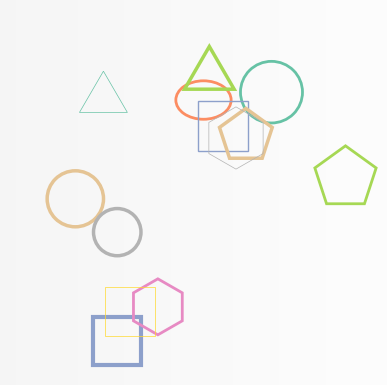[{"shape": "circle", "thickness": 2, "radius": 0.4, "center": [0.701, 0.761]}, {"shape": "triangle", "thickness": 0.5, "radius": 0.36, "center": [0.267, 0.744]}, {"shape": "oval", "thickness": 2, "radius": 0.36, "center": [0.525, 0.74]}, {"shape": "square", "thickness": 1, "radius": 0.33, "center": [0.576, 0.672]}, {"shape": "square", "thickness": 3, "radius": 0.31, "center": [0.301, 0.114]}, {"shape": "hexagon", "thickness": 2, "radius": 0.36, "center": [0.407, 0.203]}, {"shape": "triangle", "thickness": 2.5, "radius": 0.37, "center": [0.54, 0.805]}, {"shape": "pentagon", "thickness": 2, "radius": 0.42, "center": [0.892, 0.538]}, {"shape": "square", "thickness": 0.5, "radius": 0.32, "center": [0.336, 0.191]}, {"shape": "circle", "thickness": 2.5, "radius": 0.36, "center": [0.194, 0.484]}, {"shape": "pentagon", "thickness": 2.5, "radius": 0.36, "center": [0.635, 0.647]}, {"shape": "hexagon", "thickness": 0.5, "radius": 0.4, "center": [0.609, 0.642]}, {"shape": "circle", "thickness": 2.5, "radius": 0.31, "center": [0.303, 0.397]}]